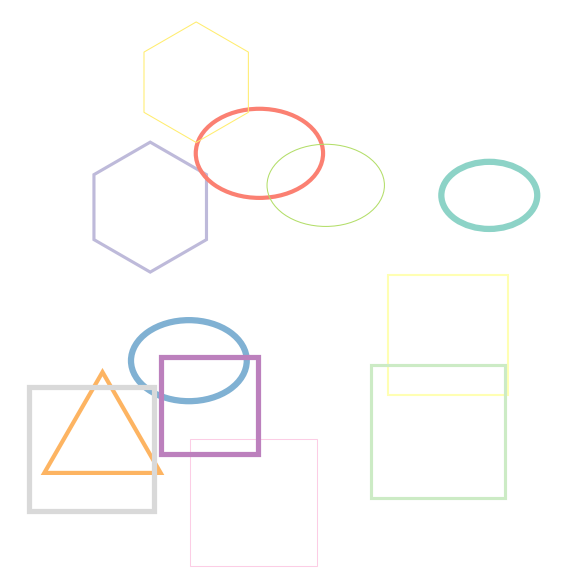[{"shape": "oval", "thickness": 3, "radius": 0.42, "center": [0.847, 0.661]}, {"shape": "square", "thickness": 1, "radius": 0.52, "center": [0.776, 0.419]}, {"shape": "hexagon", "thickness": 1.5, "radius": 0.56, "center": [0.26, 0.64]}, {"shape": "oval", "thickness": 2, "radius": 0.55, "center": [0.449, 0.734]}, {"shape": "oval", "thickness": 3, "radius": 0.5, "center": [0.327, 0.375]}, {"shape": "triangle", "thickness": 2, "radius": 0.58, "center": [0.177, 0.238]}, {"shape": "oval", "thickness": 0.5, "radius": 0.51, "center": [0.564, 0.678]}, {"shape": "square", "thickness": 0.5, "radius": 0.55, "center": [0.439, 0.128]}, {"shape": "square", "thickness": 2.5, "radius": 0.54, "center": [0.159, 0.222]}, {"shape": "square", "thickness": 2.5, "radius": 0.42, "center": [0.363, 0.297]}, {"shape": "square", "thickness": 1.5, "radius": 0.58, "center": [0.759, 0.252]}, {"shape": "hexagon", "thickness": 0.5, "radius": 0.52, "center": [0.34, 0.857]}]